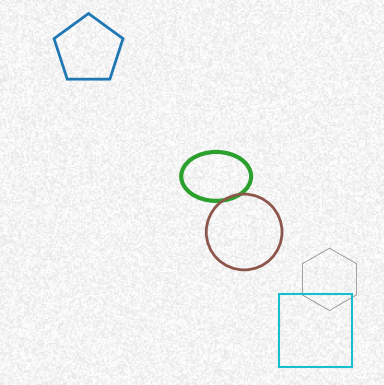[{"shape": "pentagon", "thickness": 2, "radius": 0.47, "center": [0.23, 0.871]}, {"shape": "oval", "thickness": 3, "radius": 0.45, "center": [0.562, 0.542]}, {"shape": "circle", "thickness": 2, "radius": 0.49, "center": [0.634, 0.397]}, {"shape": "hexagon", "thickness": 0.5, "radius": 0.41, "center": [0.856, 0.274]}, {"shape": "square", "thickness": 1.5, "radius": 0.47, "center": [0.819, 0.141]}]